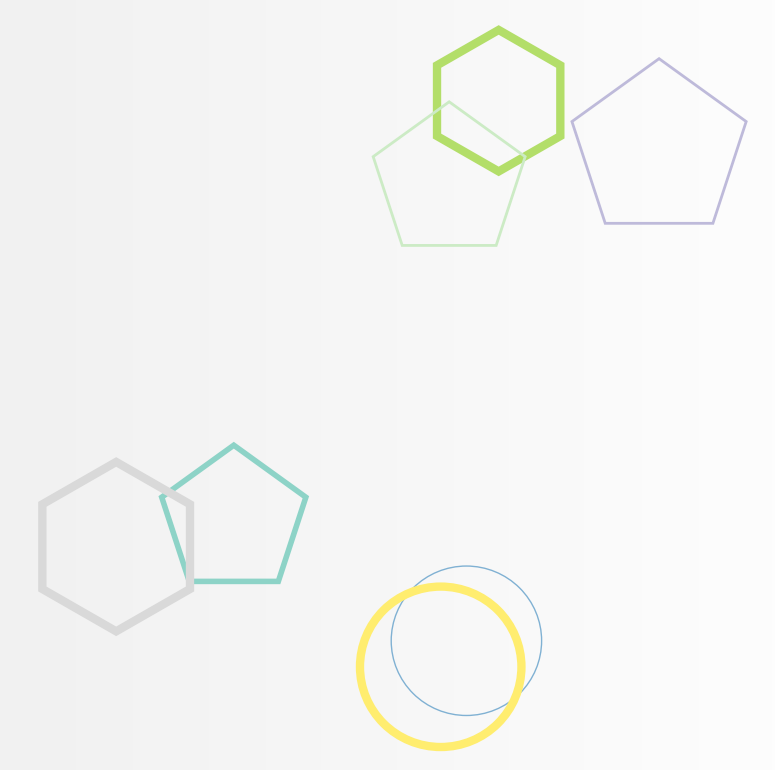[{"shape": "pentagon", "thickness": 2, "radius": 0.49, "center": [0.302, 0.324]}, {"shape": "pentagon", "thickness": 1, "radius": 0.59, "center": [0.85, 0.806]}, {"shape": "circle", "thickness": 0.5, "radius": 0.49, "center": [0.602, 0.168]}, {"shape": "hexagon", "thickness": 3, "radius": 0.46, "center": [0.643, 0.869]}, {"shape": "hexagon", "thickness": 3, "radius": 0.55, "center": [0.15, 0.29]}, {"shape": "pentagon", "thickness": 1, "radius": 0.52, "center": [0.58, 0.765]}, {"shape": "circle", "thickness": 3, "radius": 0.52, "center": [0.569, 0.134]}]